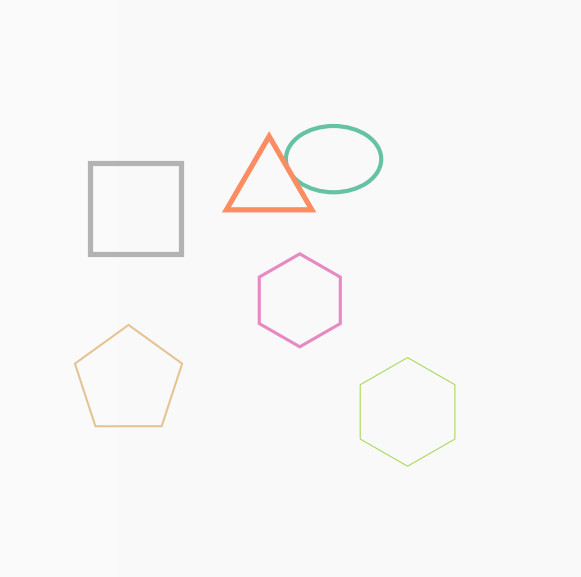[{"shape": "oval", "thickness": 2, "radius": 0.41, "center": [0.574, 0.724]}, {"shape": "triangle", "thickness": 2.5, "radius": 0.42, "center": [0.463, 0.678]}, {"shape": "hexagon", "thickness": 1.5, "radius": 0.4, "center": [0.516, 0.479]}, {"shape": "hexagon", "thickness": 0.5, "radius": 0.47, "center": [0.701, 0.286]}, {"shape": "pentagon", "thickness": 1, "radius": 0.48, "center": [0.221, 0.34]}, {"shape": "square", "thickness": 2.5, "radius": 0.39, "center": [0.233, 0.638]}]